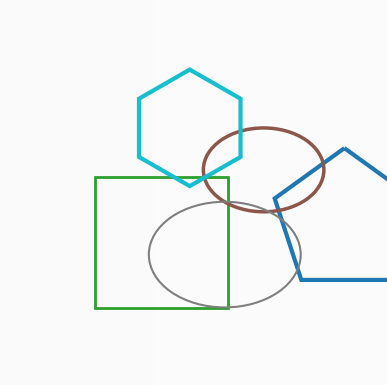[{"shape": "pentagon", "thickness": 3, "radius": 0.95, "center": [0.889, 0.426]}, {"shape": "square", "thickness": 2, "radius": 0.86, "center": [0.416, 0.37]}, {"shape": "oval", "thickness": 2.5, "radius": 0.78, "center": [0.68, 0.559]}, {"shape": "oval", "thickness": 1.5, "radius": 0.98, "center": [0.58, 0.339]}, {"shape": "hexagon", "thickness": 3, "radius": 0.76, "center": [0.49, 0.668]}]